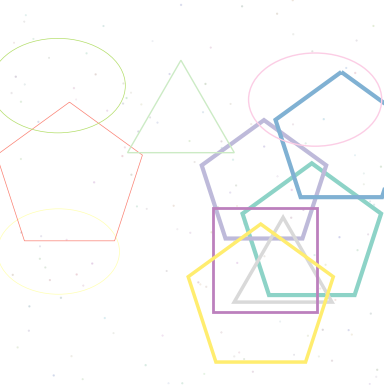[{"shape": "pentagon", "thickness": 3, "radius": 0.95, "center": [0.81, 0.387]}, {"shape": "oval", "thickness": 0.5, "radius": 0.79, "center": [0.152, 0.347]}, {"shape": "pentagon", "thickness": 3, "radius": 0.85, "center": [0.686, 0.518]}, {"shape": "pentagon", "thickness": 0.5, "radius": 1.0, "center": [0.181, 0.536]}, {"shape": "pentagon", "thickness": 3, "radius": 0.9, "center": [0.887, 0.633]}, {"shape": "oval", "thickness": 0.5, "radius": 0.88, "center": [0.15, 0.778]}, {"shape": "oval", "thickness": 1, "radius": 0.86, "center": [0.819, 0.741]}, {"shape": "triangle", "thickness": 2.5, "radius": 0.73, "center": [0.735, 0.289]}, {"shape": "square", "thickness": 2, "radius": 0.67, "center": [0.688, 0.324]}, {"shape": "triangle", "thickness": 1, "radius": 0.8, "center": [0.47, 0.683]}, {"shape": "pentagon", "thickness": 2.5, "radius": 0.99, "center": [0.677, 0.22]}]